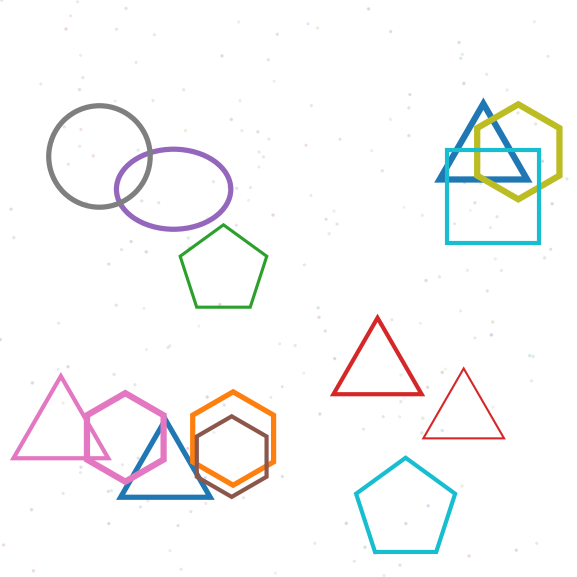[{"shape": "triangle", "thickness": 2.5, "radius": 0.45, "center": [0.286, 0.183]}, {"shape": "triangle", "thickness": 3, "radius": 0.44, "center": [0.837, 0.732]}, {"shape": "hexagon", "thickness": 2.5, "radius": 0.4, "center": [0.404, 0.24]}, {"shape": "pentagon", "thickness": 1.5, "radius": 0.39, "center": [0.387, 0.531]}, {"shape": "triangle", "thickness": 2, "radius": 0.44, "center": [0.654, 0.361]}, {"shape": "triangle", "thickness": 1, "radius": 0.4, "center": [0.803, 0.28]}, {"shape": "oval", "thickness": 2.5, "radius": 0.5, "center": [0.301, 0.671]}, {"shape": "hexagon", "thickness": 2, "radius": 0.35, "center": [0.401, 0.208]}, {"shape": "triangle", "thickness": 2, "radius": 0.47, "center": [0.105, 0.253]}, {"shape": "hexagon", "thickness": 3, "radius": 0.38, "center": [0.217, 0.242]}, {"shape": "circle", "thickness": 2.5, "radius": 0.44, "center": [0.172, 0.728]}, {"shape": "hexagon", "thickness": 3, "radius": 0.41, "center": [0.898, 0.736]}, {"shape": "square", "thickness": 2, "radius": 0.4, "center": [0.853, 0.659]}, {"shape": "pentagon", "thickness": 2, "radius": 0.45, "center": [0.702, 0.116]}]